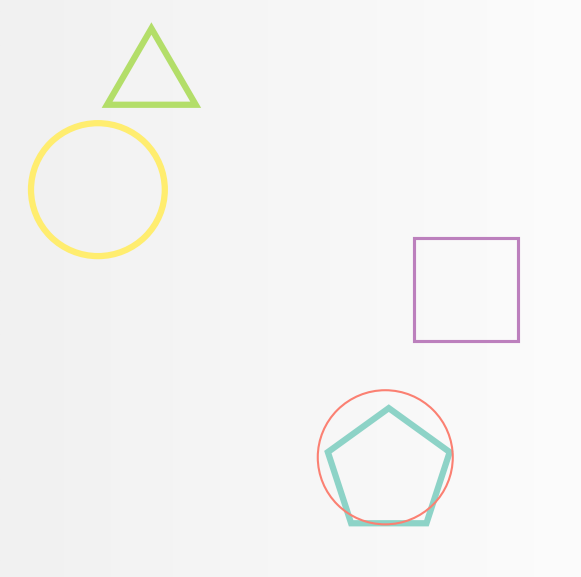[{"shape": "pentagon", "thickness": 3, "radius": 0.55, "center": [0.669, 0.182]}, {"shape": "circle", "thickness": 1, "radius": 0.58, "center": [0.663, 0.207]}, {"shape": "triangle", "thickness": 3, "radius": 0.44, "center": [0.26, 0.862]}, {"shape": "square", "thickness": 1.5, "radius": 0.45, "center": [0.801, 0.498]}, {"shape": "circle", "thickness": 3, "radius": 0.58, "center": [0.168, 0.671]}]